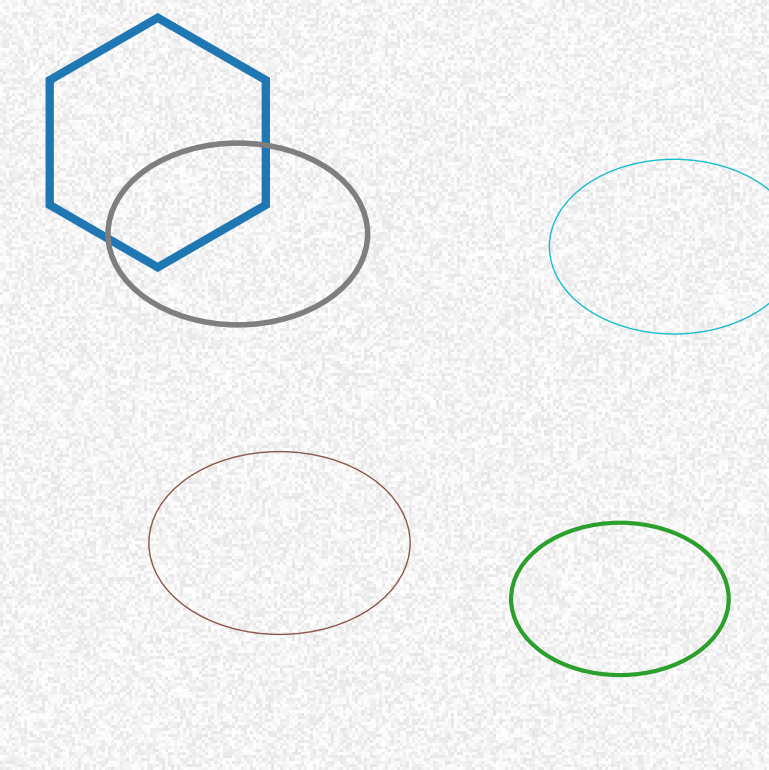[{"shape": "hexagon", "thickness": 3, "radius": 0.81, "center": [0.205, 0.815]}, {"shape": "oval", "thickness": 1.5, "radius": 0.71, "center": [0.805, 0.222]}, {"shape": "oval", "thickness": 0.5, "radius": 0.85, "center": [0.363, 0.295]}, {"shape": "oval", "thickness": 2, "radius": 0.84, "center": [0.309, 0.696]}, {"shape": "oval", "thickness": 0.5, "radius": 0.81, "center": [0.876, 0.68]}]